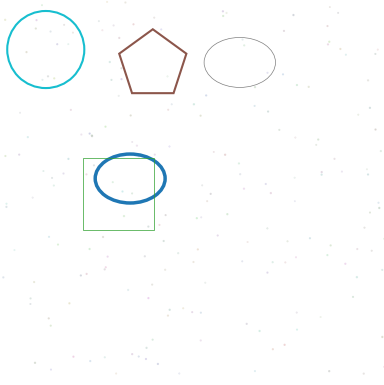[{"shape": "oval", "thickness": 2.5, "radius": 0.45, "center": [0.338, 0.536]}, {"shape": "square", "thickness": 0.5, "radius": 0.46, "center": [0.308, 0.496]}, {"shape": "pentagon", "thickness": 1.5, "radius": 0.46, "center": [0.397, 0.832]}, {"shape": "oval", "thickness": 0.5, "radius": 0.46, "center": [0.623, 0.838]}, {"shape": "circle", "thickness": 1.5, "radius": 0.5, "center": [0.119, 0.871]}]